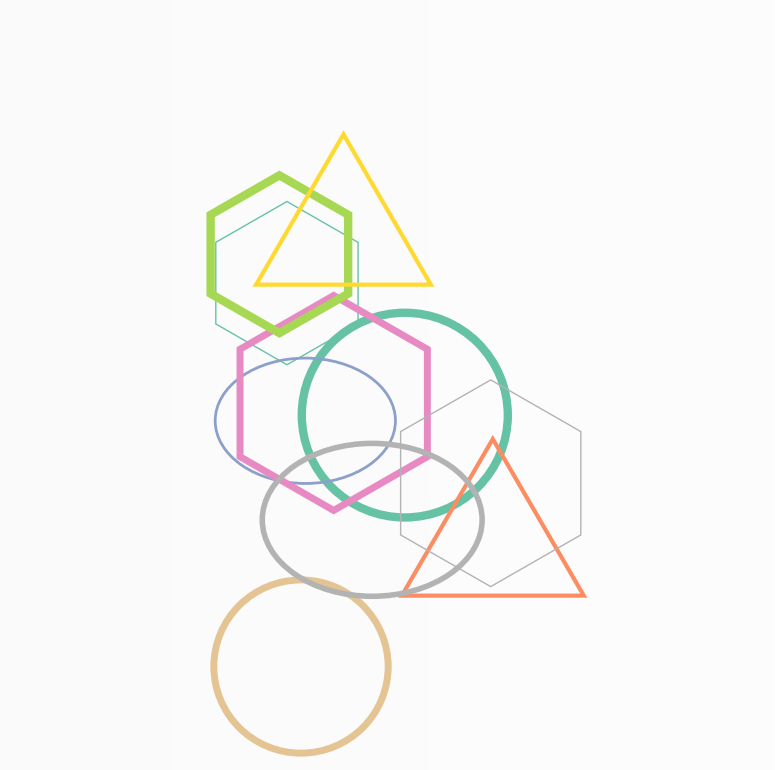[{"shape": "circle", "thickness": 3, "radius": 0.66, "center": [0.522, 0.461]}, {"shape": "hexagon", "thickness": 0.5, "radius": 0.53, "center": [0.37, 0.632]}, {"shape": "triangle", "thickness": 1.5, "radius": 0.68, "center": [0.636, 0.294]}, {"shape": "oval", "thickness": 1, "radius": 0.58, "center": [0.394, 0.454]}, {"shape": "hexagon", "thickness": 2.5, "radius": 0.7, "center": [0.431, 0.477]}, {"shape": "hexagon", "thickness": 3, "radius": 0.51, "center": [0.361, 0.67]}, {"shape": "triangle", "thickness": 1.5, "radius": 0.65, "center": [0.443, 0.695]}, {"shape": "circle", "thickness": 2.5, "radius": 0.56, "center": [0.388, 0.134]}, {"shape": "hexagon", "thickness": 0.5, "radius": 0.67, "center": [0.633, 0.372]}, {"shape": "oval", "thickness": 2, "radius": 0.71, "center": [0.48, 0.325]}]